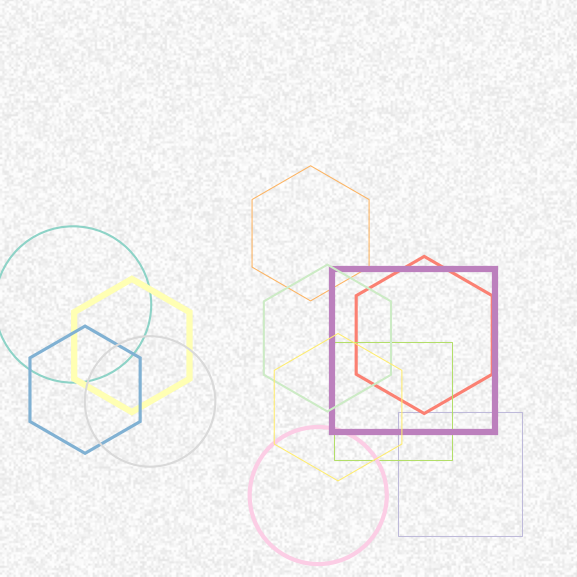[{"shape": "circle", "thickness": 1, "radius": 0.68, "center": [0.126, 0.472]}, {"shape": "hexagon", "thickness": 3, "radius": 0.58, "center": [0.228, 0.401]}, {"shape": "square", "thickness": 0.5, "radius": 0.54, "center": [0.796, 0.179]}, {"shape": "hexagon", "thickness": 1.5, "radius": 0.68, "center": [0.735, 0.419]}, {"shape": "hexagon", "thickness": 1.5, "radius": 0.55, "center": [0.147, 0.324]}, {"shape": "hexagon", "thickness": 0.5, "radius": 0.58, "center": [0.538, 0.595]}, {"shape": "square", "thickness": 0.5, "radius": 0.51, "center": [0.681, 0.305]}, {"shape": "circle", "thickness": 2, "radius": 0.59, "center": [0.551, 0.141]}, {"shape": "circle", "thickness": 1, "radius": 0.56, "center": [0.26, 0.304]}, {"shape": "square", "thickness": 3, "radius": 0.71, "center": [0.716, 0.392]}, {"shape": "hexagon", "thickness": 1, "radius": 0.64, "center": [0.567, 0.414]}, {"shape": "hexagon", "thickness": 0.5, "radius": 0.64, "center": [0.585, 0.294]}]